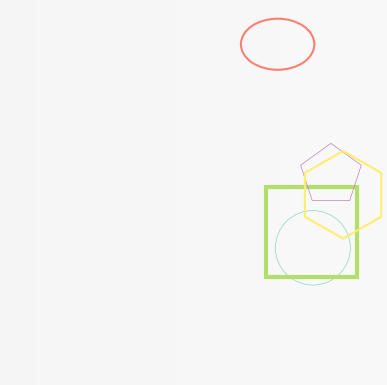[{"shape": "circle", "thickness": 0.5, "radius": 0.48, "center": [0.807, 0.356]}, {"shape": "oval", "thickness": 1.5, "radius": 0.47, "center": [0.716, 0.885]}, {"shape": "square", "thickness": 3, "radius": 0.58, "center": [0.804, 0.398]}, {"shape": "pentagon", "thickness": 0.5, "radius": 0.41, "center": [0.854, 0.546]}, {"shape": "hexagon", "thickness": 1.5, "radius": 0.57, "center": [0.885, 0.494]}]